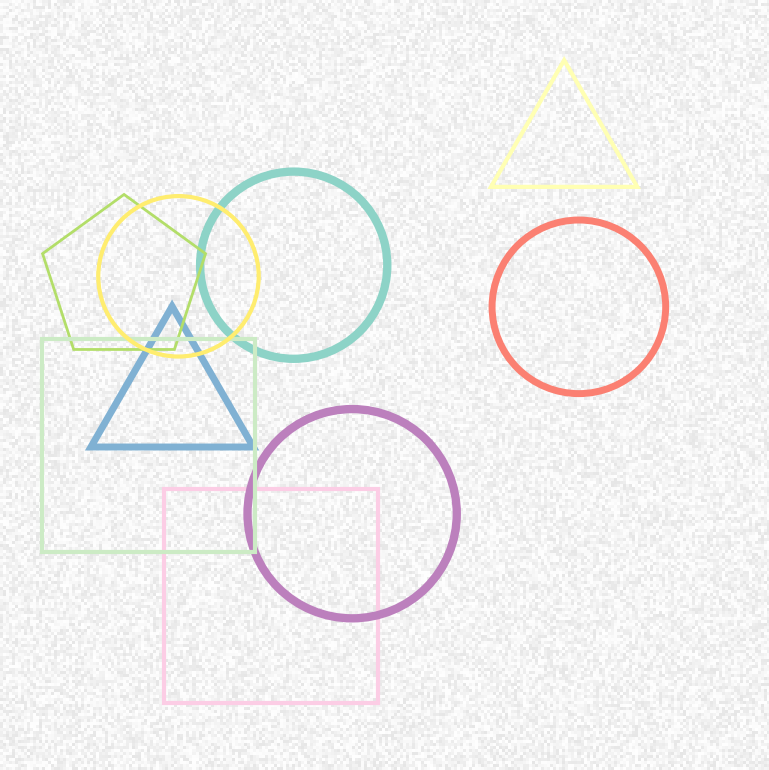[{"shape": "circle", "thickness": 3, "radius": 0.61, "center": [0.381, 0.656]}, {"shape": "triangle", "thickness": 1.5, "radius": 0.55, "center": [0.733, 0.812]}, {"shape": "circle", "thickness": 2.5, "radius": 0.56, "center": [0.752, 0.602]}, {"shape": "triangle", "thickness": 2.5, "radius": 0.61, "center": [0.224, 0.48]}, {"shape": "pentagon", "thickness": 1, "radius": 0.56, "center": [0.161, 0.636]}, {"shape": "square", "thickness": 1.5, "radius": 0.69, "center": [0.352, 0.226]}, {"shape": "circle", "thickness": 3, "radius": 0.68, "center": [0.457, 0.333]}, {"shape": "square", "thickness": 1.5, "radius": 0.69, "center": [0.192, 0.421]}, {"shape": "circle", "thickness": 1.5, "radius": 0.52, "center": [0.232, 0.641]}]